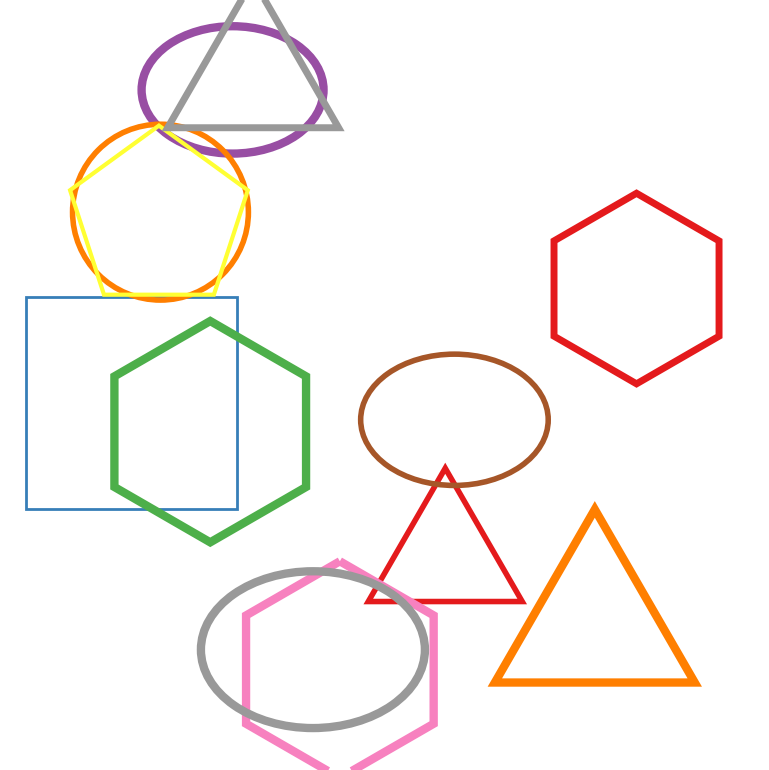[{"shape": "hexagon", "thickness": 2.5, "radius": 0.62, "center": [0.827, 0.625]}, {"shape": "triangle", "thickness": 2, "radius": 0.58, "center": [0.578, 0.276]}, {"shape": "square", "thickness": 1, "radius": 0.69, "center": [0.171, 0.477]}, {"shape": "hexagon", "thickness": 3, "radius": 0.72, "center": [0.273, 0.439]}, {"shape": "oval", "thickness": 3, "radius": 0.59, "center": [0.302, 0.883]}, {"shape": "triangle", "thickness": 3, "radius": 0.75, "center": [0.772, 0.189]}, {"shape": "circle", "thickness": 2, "radius": 0.57, "center": [0.208, 0.724]}, {"shape": "pentagon", "thickness": 1.5, "radius": 0.61, "center": [0.206, 0.715]}, {"shape": "oval", "thickness": 2, "radius": 0.61, "center": [0.59, 0.455]}, {"shape": "hexagon", "thickness": 3, "radius": 0.7, "center": [0.441, 0.13]}, {"shape": "oval", "thickness": 3, "radius": 0.73, "center": [0.406, 0.156]}, {"shape": "triangle", "thickness": 2.5, "radius": 0.64, "center": [0.329, 0.898]}]